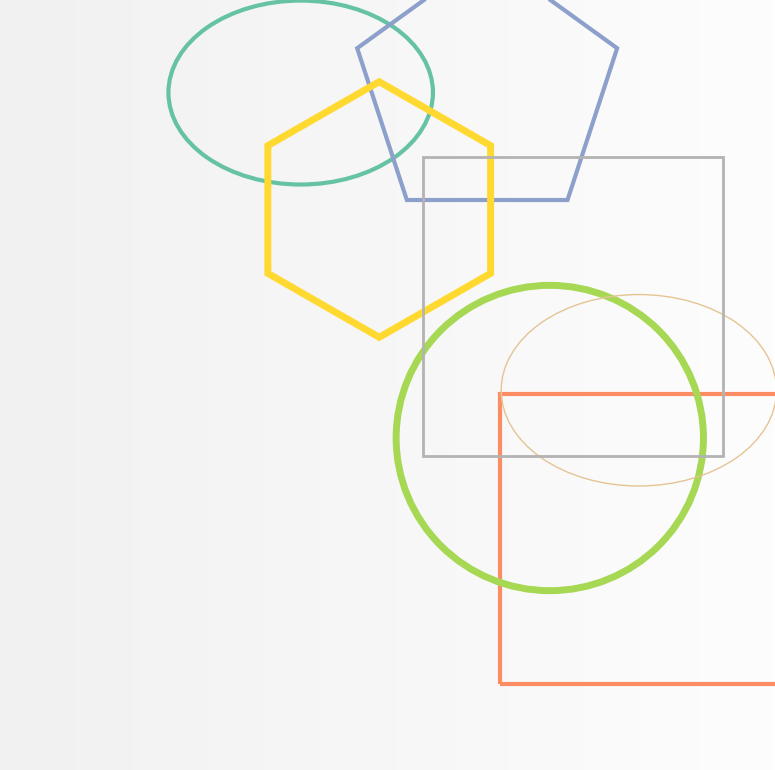[{"shape": "oval", "thickness": 1.5, "radius": 0.85, "center": [0.388, 0.88]}, {"shape": "square", "thickness": 1.5, "radius": 0.94, "center": [0.833, 0.3]}, {"shape": "pentagon", "thickness": 1.5, "radius": 0.88, "center": [0.629, 0.883]}, {"shape": "circle", "thickness": 2.5, "radius": 0.99, "center": [0.709, 0.431]}, {"shape": "hexagon", "thickness": 2.5, "radius": 0.83, "center": [0.489, 0.728]}, {"shape": "oval", "thickness": 0.5, "radius": 0.89, "center": [0.824, 0.493]}, {"shape": "square", "thickness": 1, "radius": 0.97, "center": [0.739, 0.602]}]